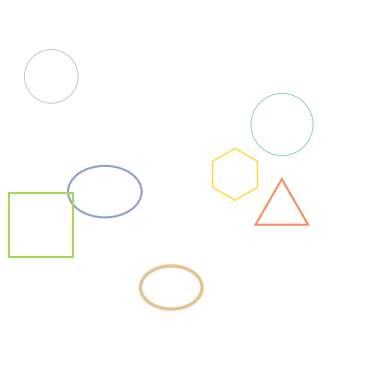[{"shape": "circle", "thickness": 0.5, "radius": 0.4, "center": [0.733, 0.677]}, {"shape": "triangle", "thickness": 1.5, "radius": 0.39, "center": [0.732, 0.456]}, {"shape": "oval", "thickness": 1.5, "radius": 0.48, "center": [0.272, 0.502]}, {"shape": "square", "thickness": 1.5, "radius": 0.42, "center": [0.106, 0.416]}, {"shape": "hexagon", "thickness": 1, "radius": 0.34, "center": [0.61, 0.547]}, {"shape": "oval", "thickness": 2.5, "radius": 0.4, "center": [0.445, 0.253]}, {"shape": "circle", "thickness": 0.5, "radius": 0.35, "center": [0.133, 0.801]}]